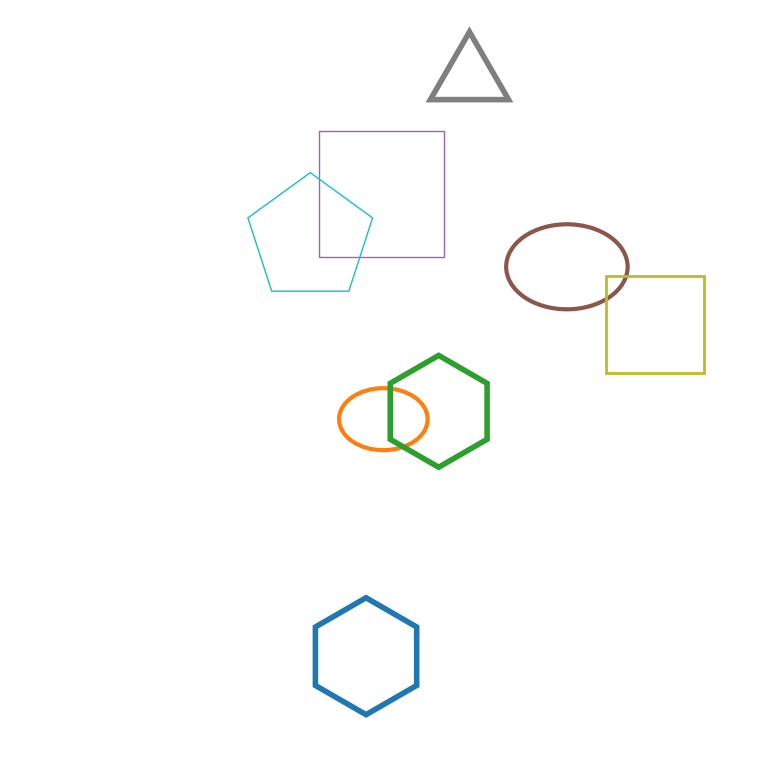[{"shape": "hexagon", "thickness": 2, "radius": 0.38, "center": [0.475, 0.148]}, {"shape": "oval", "thickness": 1.5, "radius": 0.29, "center": [0.498, 0.456]}, {"shape": "hexagon", "thickness": 2, "radius": 0.36, "center": [0.57, 0.466]}, {"shape": "square", "thickness": 0.5, "radius": 0.41, "center": [0.495, 0.748]}, {"shape": "oval", "thickness": 1.5, "radius": 0.39, "center": [0.736, 0.654]}, {"shape": "triangle", "thickness": 2, "radius": 0.29, "center": [0.61, 0.9]}, {"shape": "square", "thickness": 1, "radius": 0.32, "center": [0.851, 0.579]}, {"shape": "pentagon", "thickness": 0.5, "radius": 0.43, "center": [0.403, 0.691]}]